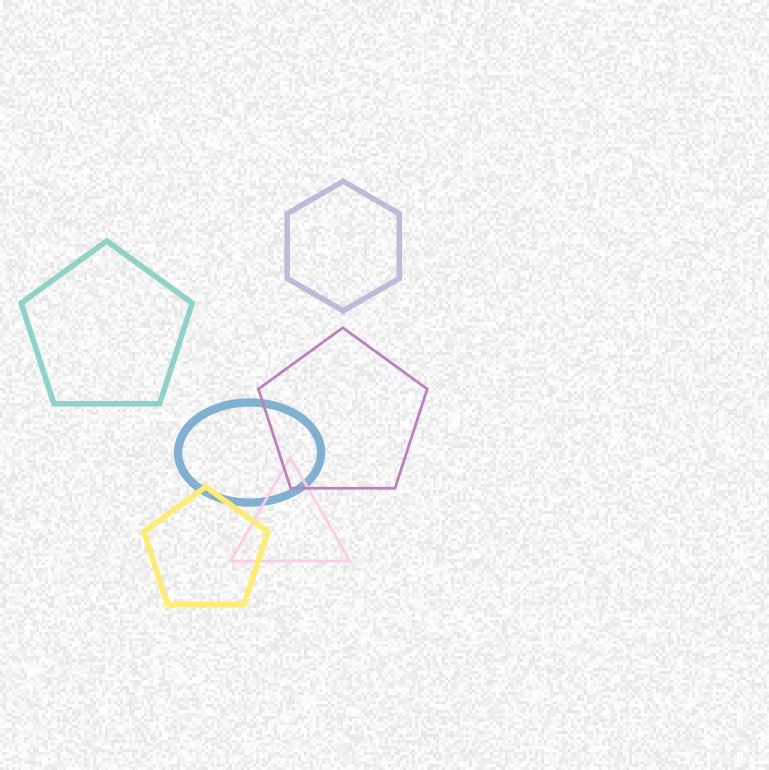[{"shape": "pentagon", "thickness": 2, "radius": 0.58, "center": [0.139, 0.57]}, {"shape": "hexagon", "thickness": 2, "radius": 0.42, "center": [0.446, 0.68]}, {"shape": "oval", "thickness": 3, "radius": 0.46, "center": [0.324, 0.412]}, {"shape": "triangle", "thickness": 1, "radius": 0.45, "center": [0.377, 0.316]}, {"shape": "pentagon", "thickness": 1, "radius": 0.58, "center": [0.445, 0.459]}, {"shape": "pentagon", "thickness": 2, "radius": 0.42, "center": [0.267, 0.283]}]